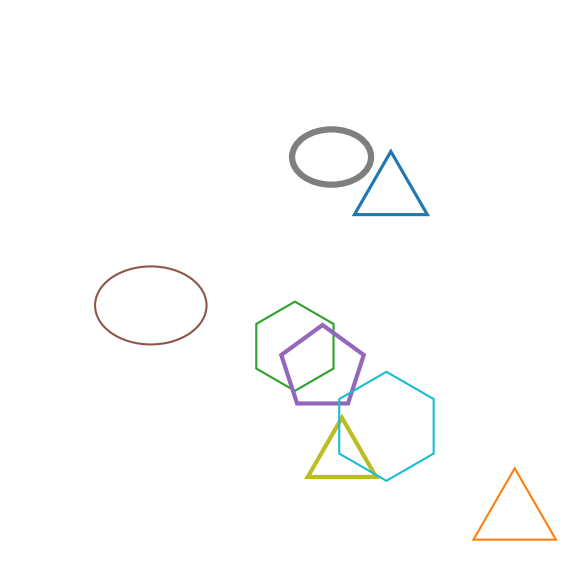[{"shape": "triangle", "thickness": 1.5, "radius": 0.36, "center": [0.677, 0.664]}, {"shape": "triangle", "thickness": 1, "radius": 0.41, "center": [0.891, 0.106]}, {"shape": "hexagon", "thickness": 1, "radius": 0.39, "center": [0.511, 0.4]}, {"shape": "pentagon", "thickness": 2, "radius": 0.38, "center": [0.559, 0.361]}, {"shape": "oval", "thickness": 1, "radius": 0.48, "center": [0.261, 0.47]}, {"shape": "oval", "thickness": 3, "radius": 0.34, "center": [0.574, 0.727]}, {"shape": "triangle", "thickness": 2, "radius": 0.34, "center": [0.592, 0.207]}, {"shape": "hexagon", "thickness": 1, "radius": 0.47, "center": [0.669, 0.261]}]